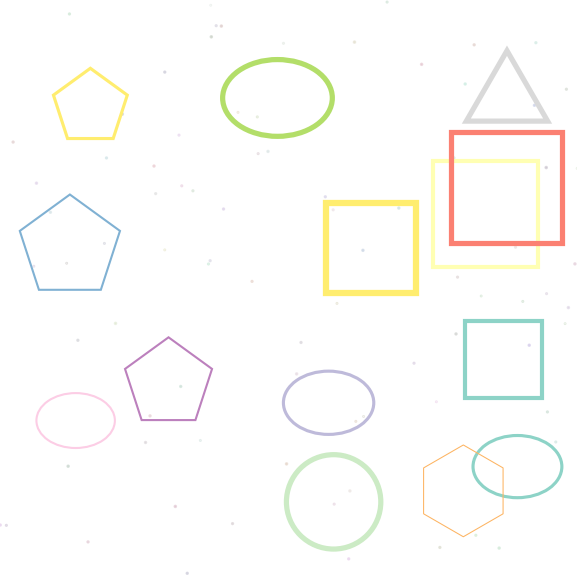[{"shape": "oval", "thickness": 1.5, "radius": 0.38, "center": [0.896, 0.191]}, {"shape": "square", "thickness": 2, "radius": 0.34, "center": [0.872, 0.377]}, {"shape": "square", "thickness": 2, "radius": 0.46, "center": [0.841, 0.629]}, {"shape": "oval", "thickness": 1.5, "radius": 0.39, "center": [0.569, 0.302]}, {"shape": "square", "thickness": 2.5, "radius": 0.48, "center": [0.877, 0.674]}, {"shape": "pentagon", "thickness": 1, "radius": 0.46, "center": [0.121, 0.571]}, {"shape": "hexagon", "thickness": 0.5, "radius": 0.4, "center": [0.802, 0.149]}, {"shape": "oval", "thickness": 2.5, "radius": 0.47, "center": [0.48, 0.83]}, {"shape": "oval", "thickness": 1, "radius": 0.34, "center": [0.131, 0.271]}, {"shape": "triangle", "thickness": 2.5, "radius": 0.41, "center": [0.878, 0.83]}, {"shape": "pentagon", "thickness": 1, "radius": 0.4, "center": [0.292, 0.336]}, {"shape": "circle", "thickness": 2.5, "radius": 0.41, "center": [0.578, 0.13]}, {"shape": "square", "thickness": 3, "radius": 0.39, "center": [0.643, 0.569]}, {"shape": "pentagon", "thickness": 1.5, "radius": 0.34, "center": [0.156, 0.814]}]